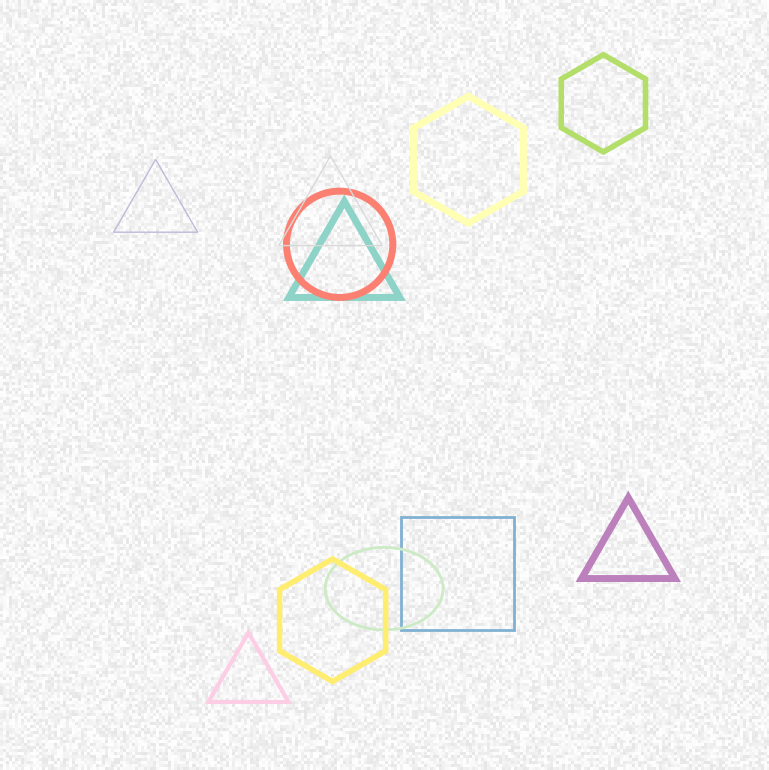[{"shape": "triangle", "thickness": 2.5, "radius": 0.42, "center": [0.447, 0.655]}, {"shape": "hexagon", "thickness": 2.5, "radius": 0.41, "center": [0.608, 0.793]}, {"shape": "triangle", "thickness": 0.5, "radius": 0.32, "center": [0.202, 0.73]}, {"shape": "circle", "thickness": 2.5, "radius": 0.35, "center": [0.441, 0.683]}, {"shape": "square", "thickness": 1, "radius": 0.37, "center": [0.594, 0.255]}, {"shape": "hexagon", "thickness": 2, "radius": 0.32, "center": [0.784, 0.866]}, {"shape": "triangle", "thickness": 1.5, "radius": 0.3, "center": [0.323, 0.118]}, {"shape": "triangle", "thickness": 0.5, "radius": 0.39, "center": [0.429, 0.72]}, {"shape": "triangle", "thickness": 2.5, "radius": 0.35, "center": [0.816, 0.284]}, {"shape": "oval", "thickness": 1, "radius": 0.38, "center": [0.499, 0.235]}, {"shape": "hexagon", "thickness": 2, "radius": 0.4, "center": [0.432, 0.195]}]